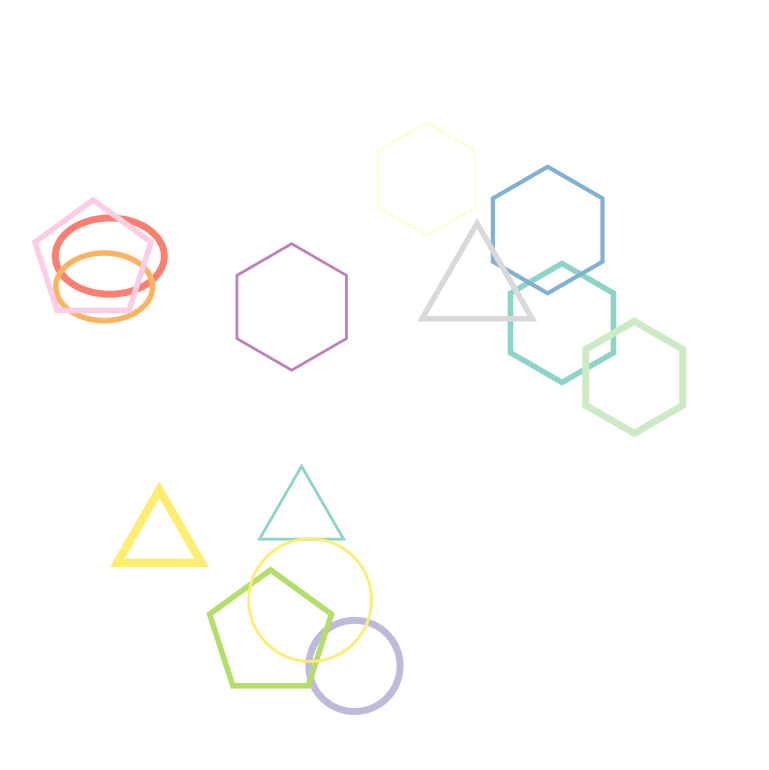[{"shape": "triangle", "thickness": 1, "radius": 0.32, "center": [0.392, 0.331]}, {"shape": "hexagon", "thickness": 2, "radius": 0.39, "center": [0.73, 0.581]}, {"shape": "hexagon", "thickness": 0.5, "radius": 0.37, "center": [0.554, 0.767]}, {"shape": "circle", "thickness": 2.5, "radius": 0.3, "center": [0.46, 0.135]}, {"shape": "oval", "thickness": 2.5, "radius": 0.35, "center": [0.143, 0.667]}, {"shape": "hexagon", "thickness": 1.5, "radius": 0.41, "center": [0.711, 0.701]}, {"shape": "oval", "thickness": 2, "radius": 0.31, "center": [0.135, 0.627]}, {"shape": "pentagon", "thickness": 2, "radius": 0.42, "center": [0.351, 0.177]}, {"shape": "pentagon", "thickness": 2, "radius": 0.4, "center": [0.121, 0.661]}, {"shape": "triangle", "thickness": 2, "radius": 0.41, "center": [0.62, 0.627]}, {"shape": "hexagon", "thickness": 1, "radius": 0.41, "center": [0.379, 0.601]}, {"shape": "hexagon", "thickness": 2.5, "radius": 0.36, "center": [0.824, 0.51]}, {"shape": "circle", "thickness": 1, "radius": 0.4, "center": [0.403, 0.221]}, {"shape": "triangle", "thickness": 3, "radius": 0.32, "center": [0.207, 0.301]}]